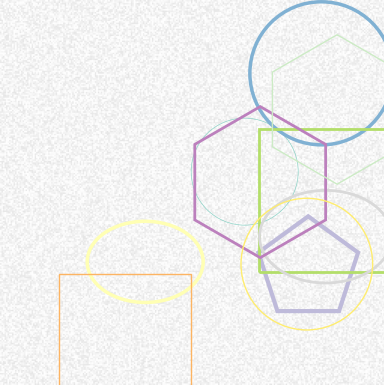[{"shape": "circle", "thickness": 0.5, "radius": 0.69, "center": [0.636, 0.554]}, {"shape": "oval", "thickness": 2.5, "radius": 0.75, "center": [0.377, 0.32]}, {"shape": "pentagon", "thickness": 3, "radius": 0.68, "center": [0.801, 0.302]}, {"shape": "circle", "thickness": 2.5, "radius": 0.93, "center": [0.835, 0.81]}, {"shape": "square", "thickness": 1, "radius": 0.85, "center": [0.325, 0.117]}, {"shape": "square", "thickness": 2, "radius": 0.93, "center": [0.857, 0.48]}, {"shape": "oval", "thickness": 2, "radius": 0.86, "center": [0.846, 0.385]}, {"shape": "hexagon", "thickness": 2, "radius": 0.98, "center": [0.676, 0.527]}, {"shape": "hexagon", "thickness": 1, "radius": 0.97, "center": [0.876, 0.716]}, {"shape": "circle", "thickness": 1, "radius": 0.85, "center": [0.797, 0.314]}]